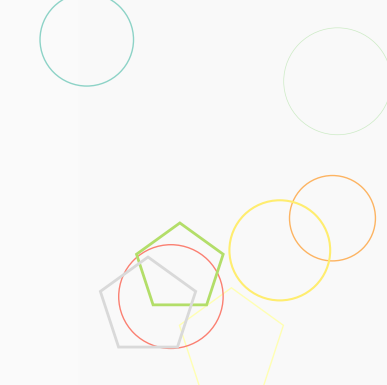[{"shape": "circle", "thickness": 1, "radius": 0.6, "center": [0.224, 0.897]}, {"shape": "pentagon", "thickness": 1, "radius": 0.7, "center": [0.597, 0.111]}, {"shape": "circle", "thickness": 1, "radius": 0.67, "center": [0.441, 0.23]}, {"shape": "circle", "thickness": 1, "radius": 0.55, "center": [0.858, 0.433]}, {"shape": "pentagon", "thickness": 2, "radius": 0.59, "center": [0.464, 0.303]}, {"shape": "pentagon", "thickness": 2, "radius": 0.65, "center": [0.382, 0.203]}, {"shape": "circle", "thickness": 0.5, "radius": 0.69, "center": [0.871, 0.789]}, {"shape": "circle", "thickness": 1.5, "radius": 0.65, "center": [0.722, 0.35]}]